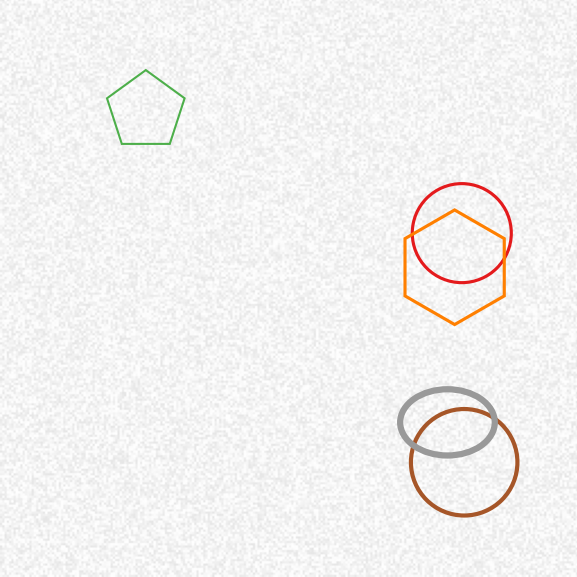[{"shape": "circle", "thickness": 1.5, "radius": 0.43, "center": [0.8, 0.595]}, {"shape": "pentagon", "thickness": 1, "radius": 0.35, "center": [0.252, 0.807]}, {"shape": "hexagon", "thickness": 1.5, "radius": 0.5, "center": [0.787, 0.536]}, {"shape": "circle", "thickness": 2, "radius": 0.46, "center": [0.804, 0.199]}, {"shape": "oval", "thickness": 3, "radius": 0.41, "center": [0.775, 0.268]}]